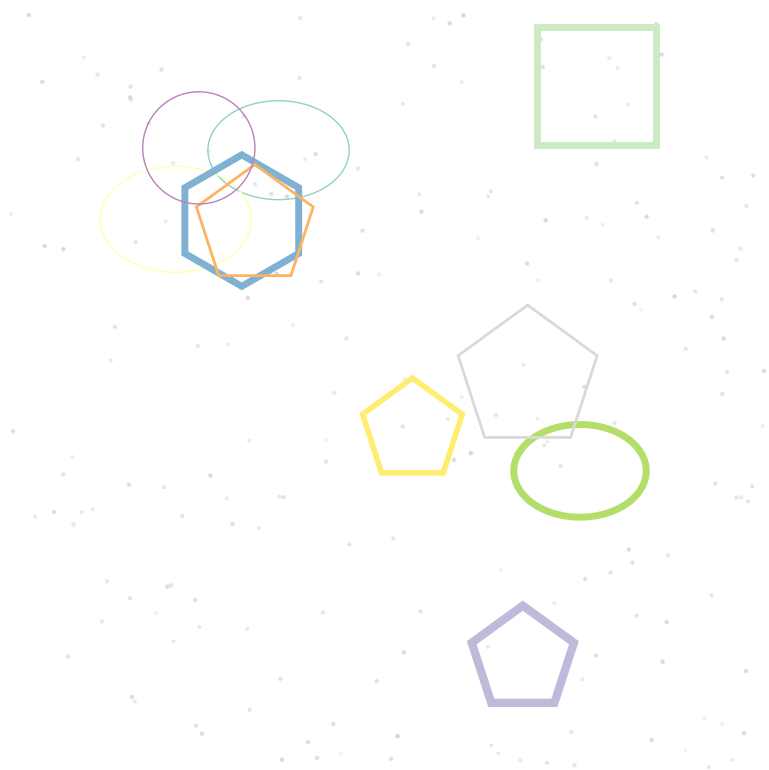[{"shape": "oval", "thickness": 0.5, "radius": 0.46, "center": [0.362, 0.805]}, {"shape": "oval", "thickness": 0.5, "radius": 0.49, "center": [0.228, 0.715]}, {"shape": "pentagon", "thickness": 3, "radius": 0.35, "center": [0.679, 0.144]}, {"shape": "hexagon", "thickness": 2.5, "radius": 0.43, "center": [0.314, 0.714]}, {"shape": "pentagon", "thickness": 1, "radius": 0.4, "center": [0.331, 0.707]}, {"shape": "oval", "thickness": 2.5, "radius": 0.43, "center": [0.753, 0.389]}, {"shape": "pentagon", "thickness": 1, "radius": 0.47, "center": [0.685, 0.509]}, {"shape": "circle", "thickness": 0.5, "radius": 0.36, "center": [0.258, 0.808]}, {"shape": "square", "thickness": 2.5, "radius": 0.38, "center": [0.775, 0.889]}, {"shape": "pentagon", "thickness": 2, "radius": 0.34, "center": [0.536, 0.441]}]